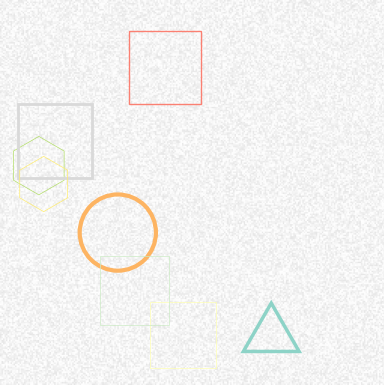[{"shape": "triangle", "thickness": 2.5, "radius": 0.42, "center": [0.705, 0.129]}, {"shape": "square", "thickness": 0.5, "radius": 0.43, "center": [0.475, 0.13]}, {"shape": "square", "thickness": 1, "radius": 0.47, "center": [0.429, 0.825]}, {"shape": "circle", "thickness": 3, "radius": 0.49, "center": [0.306, 0.396]}, {"shape": "hexagon", "thickness": 0.5, "radius": 0.38, "center": [0.101, 0.57]}, {"shape": "square", "thickness": 2, "radius": 0.48, "center": [0.143, 0.634]}, {"shape": "square", "thickness": 0.5, "radius": 0.45, "center": [0.349, 0.245]}, {"shape": "hexagon", "thickness": 0.5, "radius": 0.36, "center": [0.113, 0.522]}]